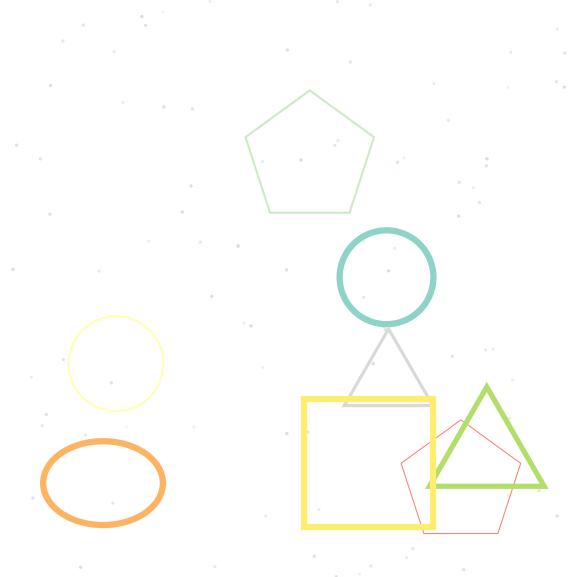[{"shape": "circle", "thickness": 3, "radius": 0.41, "center": [0.669, 0.519]}, {"shape": "circle", "thickness": 1, "radius": 0.41, "center": [0.201, 0.369]}, {"shape": "pentagon", "thickness": 0.5, "radius": 0.54, "center": [0.798, 0.163]}, {"shape": "oval", "thickness": 3, "radius": 0.52, "center": [0.178, 0.163]}, {"shape": "triangle", "thickness": 2.5, "radius": 0.57, "center": [0.843, 0.214]}, {"shape": "triangle", "thickness": 1.5, "radius": 0.44, "center": [0.673, 0.341]}, {"shape": "pentagon", "thickness": 1, "radius": 0.59, "center": [0.536, 0.725]}, {"shape": "square", "thickness": 3, "radius": 0.56, "center": [0.638, 0.197]}]